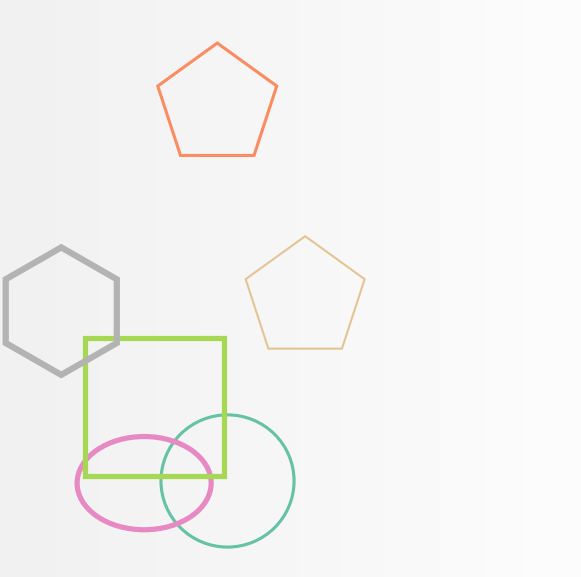[{"shape": "circle", "thickness": 1.5, "radius": 0.57, "center": [0.391, 0.166]}, {"shape": "pentagon", "thickness": 1.5, "radius": 0.54, "center": [0.374, 0.817]}, {"shape": "oval", "thickness": 2.5, "radius": 0.58, "center": [0.248, 0.163]}, {"shape": "square", "thickness": 2.5, "radius": 0.6, "center": [0.266, 0.294]}, {"shape": "pentagon", "thickness": 1, "radius": 0.54, "center": [0.525, 0.482]}, {"shape": "hexagon", "thickness": 3, "radius": 0.55, "center": [0.105, 0.46]}]